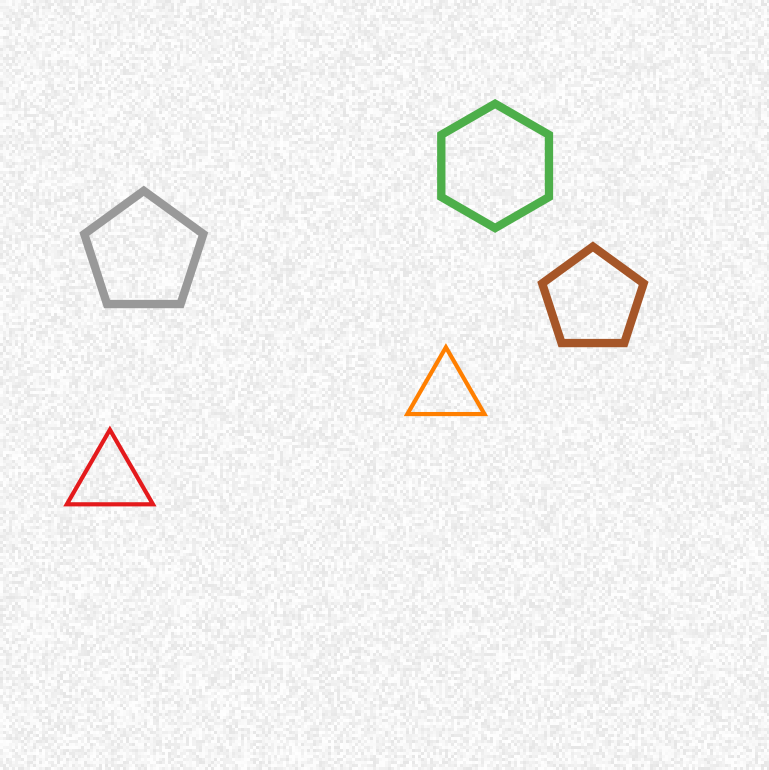[{"shape": "triangle", "thickness": 1.5, "radius": 0.32, "center": [0.143, 0.377]}, {"shape": "hexagon", "thickness": 3, "radius": 0.4, "center": [0.643, 0.785]}, {"shape": "triangle", "thickness": 1.5, "radius": 0.29, "center": [0.579, 0.491]}, {"shape": "pentagon", "thickness": 3, "radius": 0.35, "center": [0.77, 0.611]}, {"shape": "pentagon", "thickness": 3, "radius": 0.41, "center": [0.187, 0.671]}]